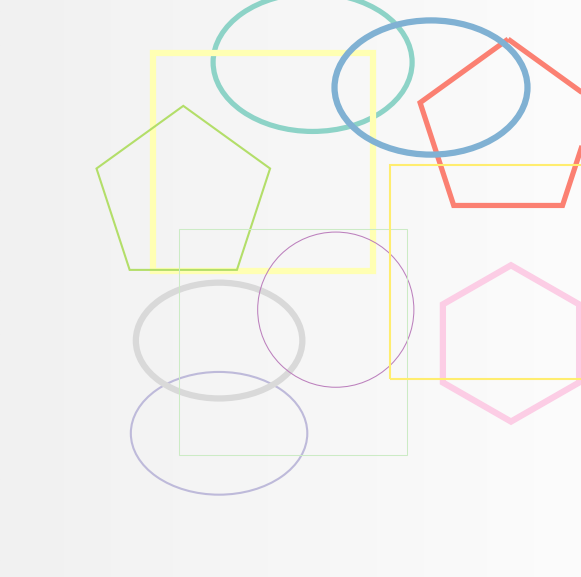[{"shape": "oval", "thickness": 2.5, "radius": 0.86, "center": [0.538, 0.891]}, {"shape": "square", "thickness": 3, "radius": 0.94, "center": [0.452, 0.718]}, {"shape": "oval", "thickness": 1, "radius": 0.76, "center": [0.377, 0.249]}, {"shape": "pentagon", "thickness": 2.5, "radius": 0.8, "center": [0.874, 0.772]}, {"shape": "oval", "thickness": 3, "radius": 0.83, "center": [0.742, 0.848]}, {"shape": "pentagon", "thickness": 1, "radius": 0.79, "center": [0.315, 0.659]}, {"shape": "hexagon", "thickness": 3, "radius": 0.68, "center": [0.879, 0.404]}, {"shape": "oval", "thickness": 3, "radius": 0.72, "center": [0.377, 0.409]}, {"shape": "circle", "thickness": 0.5, "radius": 0.67, "center": [0.578, 0.463]}, {"shape": "square", "thickness": 0.5, "radius": 0.98, "center": [0.504, 0.407]}, {"shape": "square", "thickness": 1, "radius": 0.93, "center": [0.857, 0.528]}]